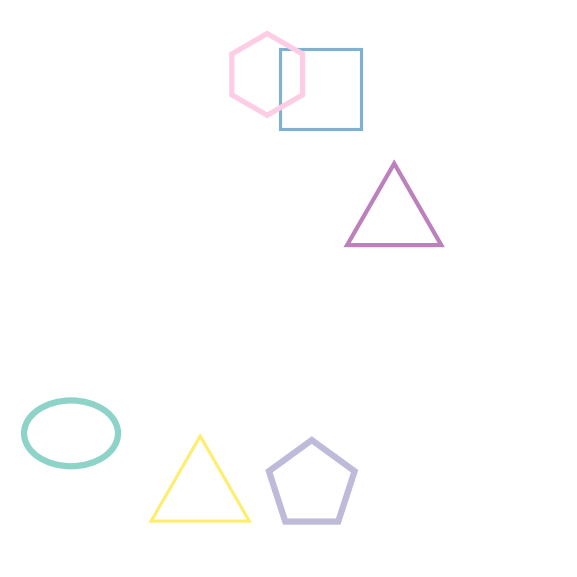[{"shape": "oval", "thickness": 3, "radius": 0.41, "center": [0.123, 0.249]}, {"shape": "pentagon", "thickness": 3, "radius": 0.39, "center": [0.54, 0.159]}, {"shape": "square", "thickness": 1.5, "radius": 0.35, "center": [0.555, 0.845]}, {"shape": "hexagon", "thickness": 2.5, "radius": 0.35, "center": [0.463, 0.87]}, {"shape": "triangle", "thickness": 2, "radius": 0.47, "center": [0.683, 0.622]}, {"shape": "triangle", "thickness": 1.5, "radius": 0.49, "center": [0.347, 0.146]}]